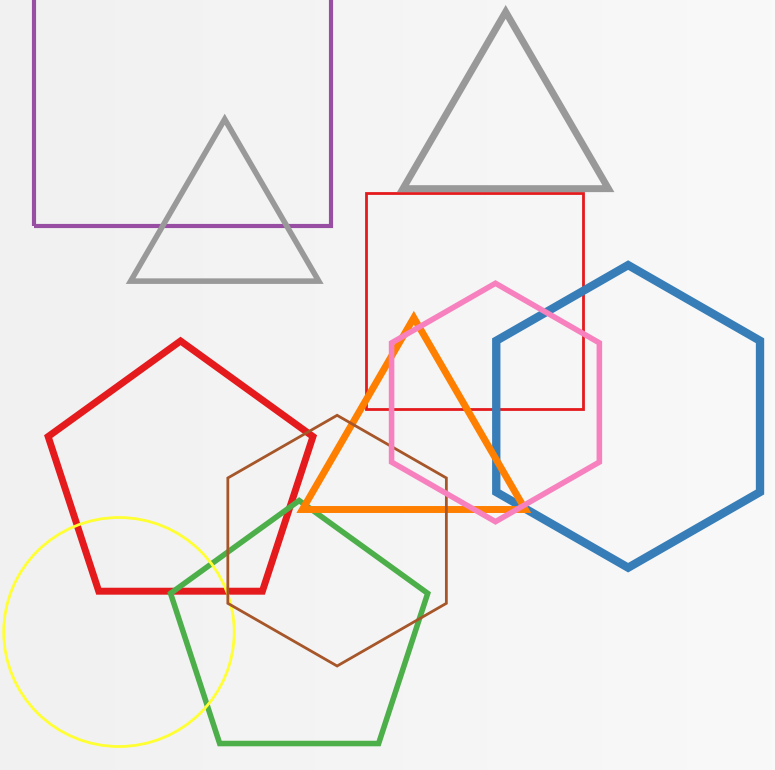[{"shape": "square", "thickness": 1, "radius": 0.7, "center": [0.612, 0.61]}, {"shape": "pentagon", "thickness": 2.5, "radius": 0.9, "center": [0.233, 0.378]}, {"shape": "hexagon", "thickness": 3, "radius": 0.98, "center": [0.811, 0.459]}, {"shape": "pentagon", "thickness": 2, "radius": 0.87, "center": [0.386, 0.176]}, {"shape": "square", "thickness": 1.5, "radius": 0.96, "center": [0.235, 0.898]}, {"shape": "triangle", "thickness": 2.5, "radius": 0.83, "center": [0.534, 0.421]}, {"shape": "circle", "thickness": 1, "radius": 0.74, "center": [0.153, 0.179]}, {"shape": "hexagon", "thickness": 1, "radius": 0.81, "center": [0.435, 0.298]}, {"shape": "hexagon", "thickness": 2, "radius": 0.77, "center": [0.639, 0.477]}, {"shape": "triangle", "thickness": 2.5, "radius": 0.77, "center": [0.653, 0.832]}, {"shape": "triangle", "thickness": 2, "radius": 0.7, "center": [0.29, 0.705]}]